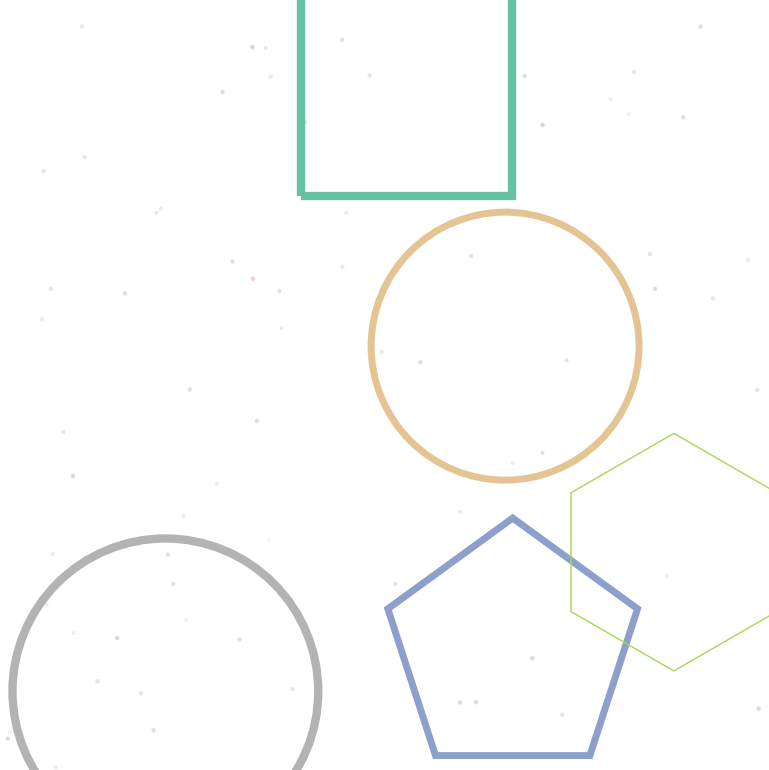[{"shape": "square", "thickness": 3, "radius": 0.69, "center": [0.528, 0.882]}, {"shape": "pentagon", "thickness": 2.5, "radius": 0.85, "center": [0.666, 0.157]}, {"shape": "hexagon", "thickness": 0.5, "radius": 0.77, "center": [0.875, 0.283]}, {"shape": "circle", "thickness": 2.5, "radius": 0.87, "center": [0.656, 0.55]}, {"shape": "circle", "thickness": 3, "radius": 0.99, "center": [0.215, 0.102]}]